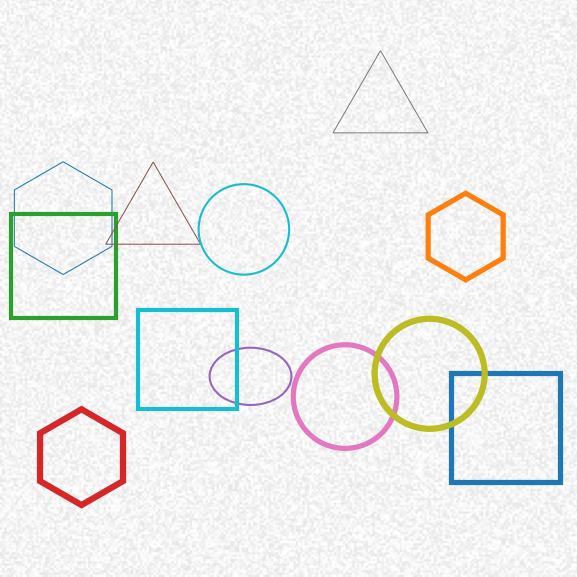[{"shape": "square", "thickness": 2.5, "radius": 0.47, "center": [0.875, 0.259]}, {"shape": "hexagon", "thickness": 0.5, "radius": 0.49, "center": [0.109, 0.621]}, {"shape": "hexagon", "thickness": 2.5, "radius": 0.37, "center": [0.806, 0.59]}, {"shape": "square", "thickness": 2, "radius": 0.45, "center": [0.109, 0.539]}, {"shape": "hexagon", "thickness": 3, "radius": 0.41, "center": [0.141, 0.208]}, {"shape": "oval", "thickness": 1, "radius": 0.35, "center": [0.434, 0.347]}, {"shape": "triangle", "thickness": 0.5, "radius": 0.47, "center": [0.265, 0.624]}, {"shape": "circle", "thickness": 2.5, "radius": 0.45, "center": [0.598, 0.312]}, {"shape": "triangle", "thickness": 0.5, "radius": 0.47, "center": [0.659, 0.817]}, {"shape": "circle", "thickness": 3, "radius": 0.48, "center": [0.744, 0.352]}, {"shape": "square", "thickness": 2, "radius": 0.43, "center": [0.325, 0.377]}, {"shape": "circle", "thickness": 1, "radius": 0.39, "center": [0.422, 0.602]}]